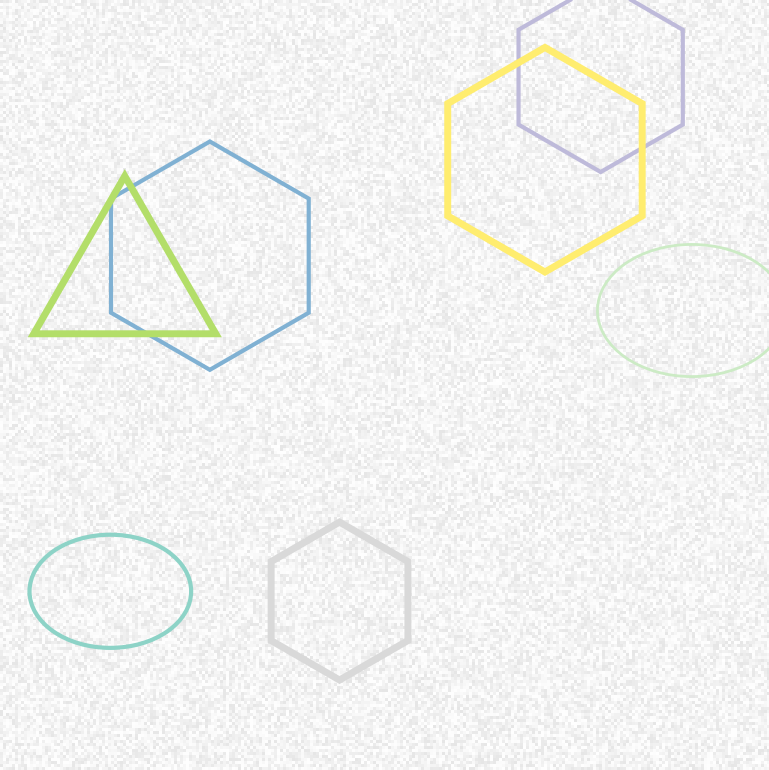[{"shape": "oval", "thickness": 1.5, "radius": 0.52, "center": [0.143, 0.232]}, {"shape": "hexagon", "thickness": 1.5, "radius": 0.62, "center": [0.78, 0.9]}, {"shape": "hexagon", "thickness": 1.5, "radius": 0.74, "center": [0.273, 0.668]}, {"shape": "triangle", "thickness": 2.5, "radius": 0.68, "center": [0.162, 0.635]}, {"shape": "hexagon", "thickness": 2.5, "radius": 0.51, "center": [0.441, 0.219]}, {"shape": "oval", "thickness": 1, "radius": 0.61, "center": [0.898, 0.597]}, {"shape": "hexagon", "thickness": 2.5, "radius": 0.73, "center": [0.708, 0.793]}]